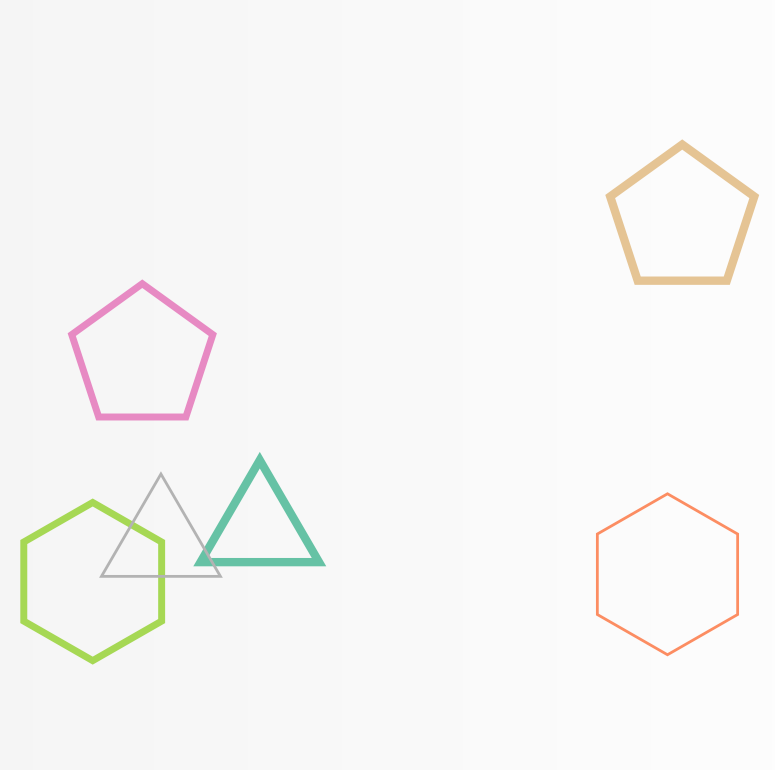[{"shape": "triangle", "thickness": 3, "radius": 0.44, "center": [0.335, 0.314]}, {"shape": "hexagon", "thickness": 1, "radius": 0.52, "center": [0.861, 0.254]}, {"shape": "pentagon", "thickness": 2.5, "radius": 0.48, "center": [0.184, 0.536]}, {"shape": "hexagon", "thickness": 2.5, "radius": 0.51, "center": [0.12, 0.245]}, {"shape": "pentagon", "thickness": 3, "radius": 0.49, "center": [0.88, 0.715]}, {"shape": "triangle", "thickness": 1, "radius": 0.44, "center": [0.208, 0.296]}]